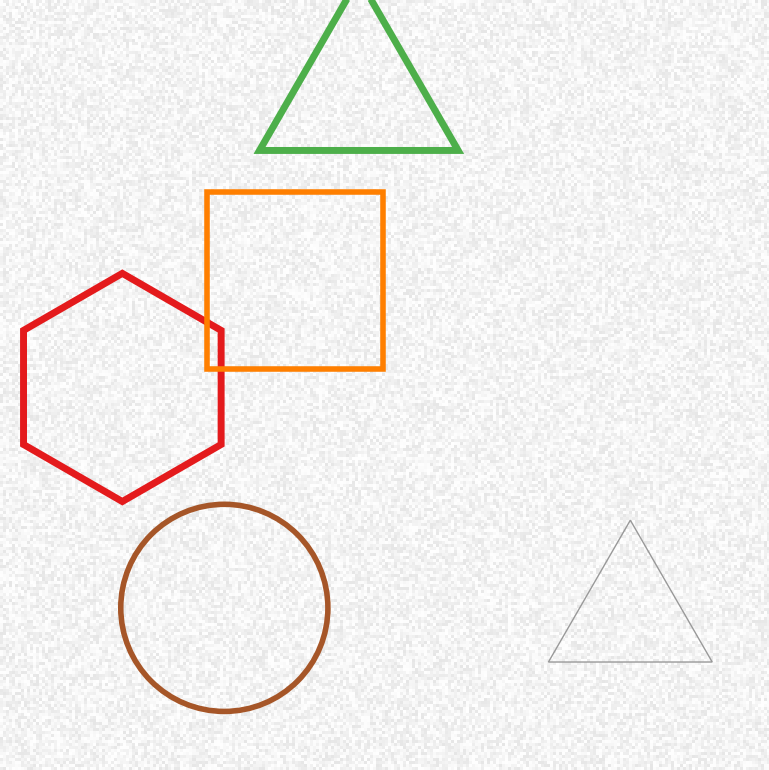[{"shape": "hexagon", "thickness": 2.5, "radius": 0.74, "center": [0.159, 0.497]}, {"shape": "triangle", "thickness": 2.5, "radius": 0.74, "center": [0.466, 0.879]}, {"shape": "square", "thickness": 2, "radius": 0.57, "center": [0.383, 0.635]}, {"shape": "circle", "thickness": 2, "radius": 0.67, "center": [0.291, 0.211]}, {"shape": "triangle", "thickness": 0.5, "radius": 0.61, "center": [0.819, 0.202]}]